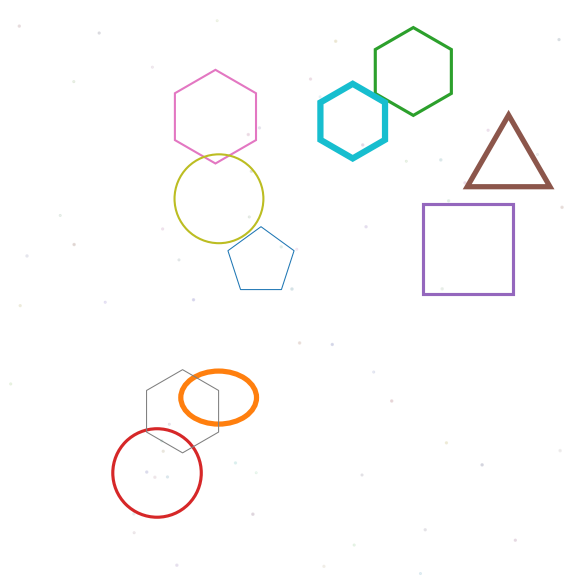[{"shape": "pentagon", "thickness": 0.5, "radius": 0.3, "center": [0.452, 0.546]}, {"shape": "oval", "thickness": 2.5, "radius": 0.33, "center": [0.379, 0.311]}, {"shape": "hexagon", "thickness": 1.5, "radius": 0.38, "center": [0.716, 0.875]}, {"shape": "circle", "thickness": 1.5, "radius": 0.38, "center": [0.272, 0.18]}, {"shape": "square", "thickness": 1.5, "radius": 0.39, "center": [0.81, 0.569]}, {"shape": "triangle", "thickness": 2.5, "radius": 0.41, "center": [0.881, 0.717]}, {"shape": "hexagon", "thickness": 1, "radius": 0.41, "center": [0.373, 0.797]}, {"shape": "hexagon", "thickness": 0.5, "radius": 0.36, "center": [0.316, 0.287]}, {"shape": "circle", "thickness": 1, "radius": 0.38, "center": [0.379, 0.655]}, {"shape": "hexagon", "thickness": 3, "radius": 0.32, "center": [0.611, 0.789]}]